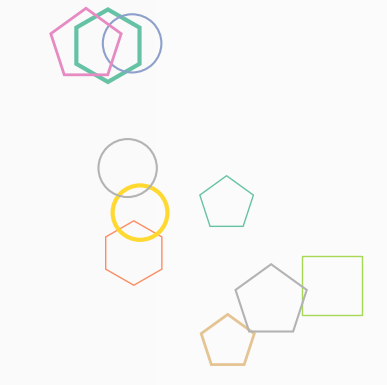[{"shape": "hexagon", "thickness": 3, "radius": 0.47, "center": [0.279, 0.881]}, {"shape": "pentagon", "thickness": 1, "radius": 0.36, "center": [0.585, 0.471]}, {"shape": "hexagon", "thickness": 1, "radius": 0.42, "center": [0.345, 0.343]}, {"shape": "circle", "thickness": 1.5, "radius": 0.38, "center": [0.341, 0.887]}, {"shape": "pentagon", "thickness": 2, "radius": 0.48, "center": [0.222, 0.883]}, {"shape": "square", "thickness": 1, "radius": 0.39, "center": [0.856, 0.259]}, {"shape": "circle", "thickness": 3, "radius": 0.35, "center": [0.361, 0.448]}, {"shape": "pentagon", "thickness": 2, "radius": 0.36, "center": [0.588, 0.111]}, {"shape": "circle", "thickness": 1.5, "radius": 0.38, "center": [0.329, 0.563]}, {"shape": "pentagon", "thickness": 1.5, "radius": 0.48, "center": [0.7, 0.217]}]